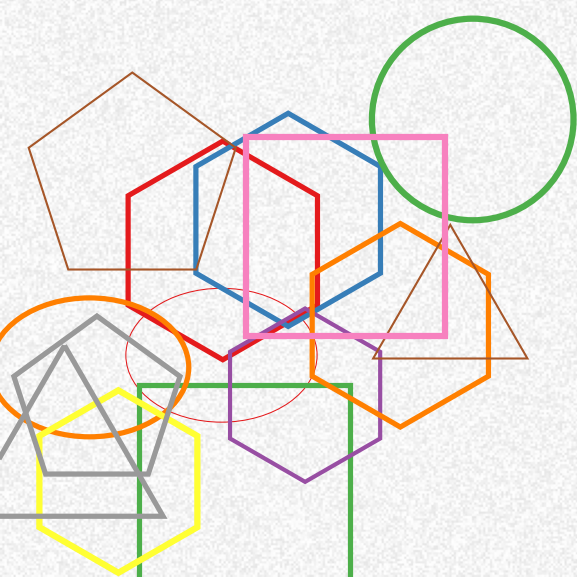[{"shape": "hexagon", "thickness": 2.5, "radius": 0.95, "center": [0.386, 0.565]}, {"shape": "oval", "thickness": 0.5, "radius": 0.83, "center": [0.383, 0.384]}, {"shape": "hexagon", "thickness": 2.5, "radius": 0.92, "center": [0.499, 0.618]}, {"shape": "square", "thickness": 2.5, "radius": 0.91, "center": [0.423, 0.149]}, {"shape": "circle", "thickness": 3, "radius": 0.87, "center": [0.819, 0.792]}, {"shape": "hexagon", "thickness": 2, "radius": 0.75, "center": [0.528, 0.315]}, {"shape": "hexagon", "thickness": 2.5, "radius": 0.88, "center": [0.693, 0.436]}, {"shape": "oval", "thickness": 2.5, "radius": 0.86, "center": [0.155, 0.363]}, {"shape": "hexagon", "thickness": 3, "radius": 0.79, "center": [0.205, 0.165]}, {"shape": "pentagon", "thickness": 1, "radius": 0.94, "center": [0.229, 0.685]}, {"shape": "triangle", "thickness": 1, "radius": 0.77, "center": [0.78, 0.455]}, {"shape": "square", "thickness": 3, "radius": 0.86, "center": [0.598, 0.59]}, {"shape": "pentagon", "thickness": 2.5, "radius": 0.76, "center": [0.168, 0.301]}, {"shape": "triangle", "thickness": 2.5, "radius": 0.99, "center": [0.112, 0.204]}]